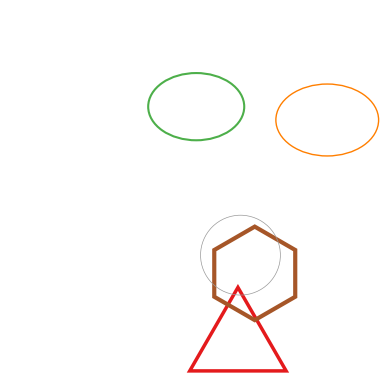[{"shape": "triangle", "thickness": 2.5, "radius": 0.72, "center": [0.618, 0.109]}, {"shape": "oval", "thickness": 1.5, "radius": 0.62, "center": [0.51, 0.723]}, {"shape": "oval", "thickness": 1, "radius": 0.67, "center": [0.85, 0.688]}, {"shape": "hexagon", "thickness": 3, "radius": 0.61, "center": [0.662, 0.29]}, {"shape": "circle", "thickness": 0.5, "radius": 0.52, "center": [0.625, 0.337]}]